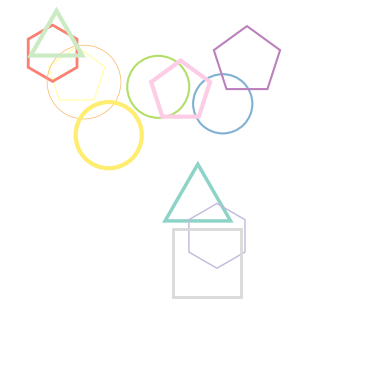[{"shape": "triangle", "thickness": 2.5, "radius": 0.49, "center": [0.514, 0.475]}, {"shape": "pentagon", "thickness": 1, "radius": 0.38, "center": [0.199, 0.802]}, {"shape": "hexagon", "thickness": 1, "radius": 0.42, "center": [0.563, 0.387]}, {"shape": "hexagon", "thickness": 2, "radius": 0.37, "center": [0.137, 0.862]}, {"shape": "circle", "thickness": 1.5, "radius": 0.38, "center": [0.579, 0.73]}, {"shape": "circle", "thickness": 0.5, "radius": 0.48, "center": [0.218, 0.787]}, {"shape": "circle", "thickness": 1.5, "radius": 0.4, "center": [0.411, 0.774]}, {"shape": "pentagon", "thickness": 3, "radius": 0.4, "center": [0.469, 0.762]}, {"shape": "square", "thickness": 2, "radius": 0.44, "center": [0.537, 0.316]}, {"shape": "pentagon", "thickness": 1.5, "radius": 0.45, "center": [0.641, 0.842]}, {"shape": "triangle", "thickness": 3, "radius": 0.39, "center": [0.147, 0.894]}, {"shape": "circle", "thickness": 3, "radius": 0.43, "center": [0.282, 0.649]}]